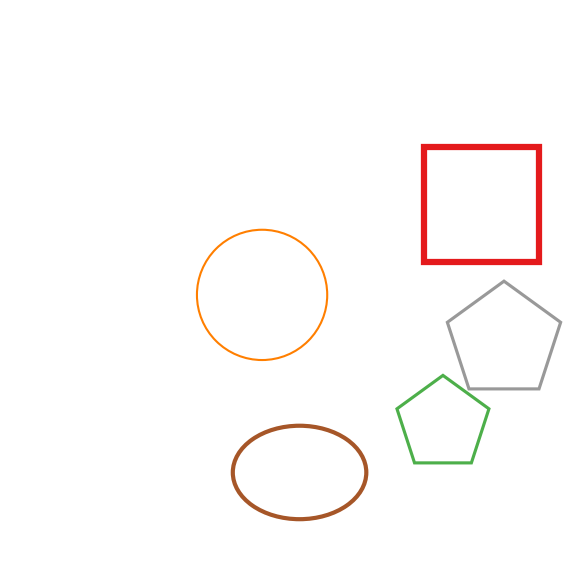[{"shape": "square", "thickness": 3, "radius": 0.5, "center": [0.833, 0.646]}, {"shape": "pentagon", "thickness": 1.5, "radius": 0.42, "center": [0.767, 0.265]}, {"shape": "circle", "thickness": 1, "radius": 0.56, "center": [0.454, 0.488]}, {"shape": "oval", "thickness": 2, "radius": 0.58, "center": [0.519, 0.181]}, {"shape": "pentagon", "thickness": 1.5, "radius": 0.52, "center": [0.873, 0.409]}]